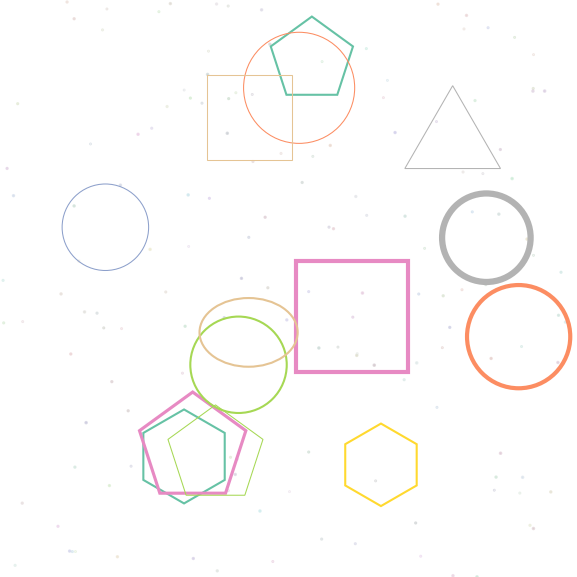[{"shape": "hexagon", "thickness": 1, "radius": 0.41, "center": [0.319, 0.209]}, {"shape": "pentagon", "thickness": 1, "radius": 0.37, "center": [0.54, 0.896]}, {"shape": "circle", "thickness": 2, "radius": 0.45, "center": [0.898, 0.416]}, {"shape": "circle", "thickness": 0.5, "radius": 0.48, "center": [0.518, 0.847]}, {"shape": "circle", "thickness": 0.5, "radius": 0.37, "center": [0.182, 0.606]}, {"shape": "pentagon", "thickness": 1.5, "radius": 0.48, "center": [0.334, 0.223]}, {"shape": "square", "thickness": 2, "radius": 0.48, "center": [0.609, 0.451]}, {"shape": "circle", "thickness": 1, "radius": 0.42, "center": [0.413, 0.367]}, {"shape": "pentagon", "thickness": 0.5, "radius": 0.43, "center": [0.373, 0.212]}, {"shape": "hexagon", "thickness": 1, "radius": 0.36, "center": [0.66, 0.194]}, {"shape": "oval", "thickness": 1, "radius": 0.42, "center": [0.43, 0.424]}, {"shape": "square", "thickness": 0.5, "radius": 0.37, "center": [0.432, 0.796]}, {"shape": "triangle", "thickness": 0.5, "radius": 0.48, "center": [0.784, 0.755]}, {"shape": "circle", "thickness": 3, "radius": 0.38, "center": [0.842, 0.588]}]